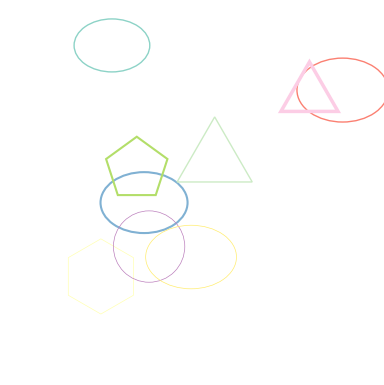[{"shape": "oval", "thickness": 1, "radius": 0.49, "center": [0.291, 0.882]}, {"shape": "hexagon", "thickness": 0.5, "radius": 0.49, "center": [0.262, 0.282]}, {"shape": "oval", "thickness": 1, "radius": 0.59, "center": [0.89, 0.766]}, {"shape": "oval", "thickness": 1.5, "radius": 0.57, "center": [0.374, 0.474]}, {"shape": "pentagon", "thickness": 1.5, "radius": 0.42, "center": [0.355, 0.561]}, {"shape": "triangle", "thickness": 2.5, "radius": 0.43, "center": [0.804, 0.753]}, {"shape": "circle", "thickness": 0.5, "radius": 0.46, "center": [0.387, 0.36]}, {"shape": "triangle", "thickness": 1, "radius": 0.56, "center": [0.558, 0.584]}, {"shape": "oval", "thickness": 0.5, "radius": 0.59, "center": [0.496, 0.332]}]